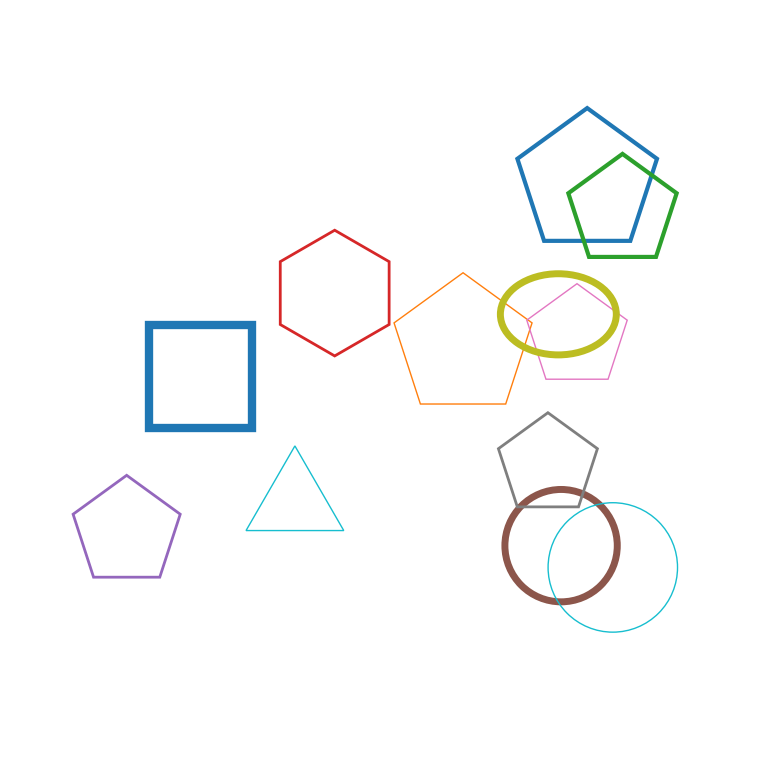[{"shape": "pentagon", "thickness": 1.5, "radius": 0.48, "center": [0.763, 0.764]}, {"shape": "square", "thickness": 3, "radius": 0.33, "center": [0.261, 0.511]}, {"shape": "pentagon", "thickness": 0.5, "radius": 0.47, "center": [0.601, 0.552]}, {"shape": "pentagon", "thickness": 1.5, "radius": 0.37, "center": [0.808, 0.726]}, {"shape": "hexagon", "thickness": 1, "radius": 0.41, "center": [0.435, 0.619]}, {"shape": "pentagon", "thickness": 1, "radius": 0.37, "center": [0.165, 0.31]}, {"shape": "circle", "thickness": 2.5, "radius": 0.36, "center": [0.729, 0.291]}, {"shape": "pentagon", "thickness": 0.5, "radius": 0.34, "center": [0.749, 0.563]}, {"shape": "pentagon", "thickness": 1, "radius": 0.34, "center": [0.712, 0.396]}, {"shape": "oval", "thickness": 2.5, "radius": 0.38, "center": [0.725, 0.592]}, {"shape": "triangle", "thickness": 0.5, "radius": 0.37, "center": [0.383, 0.348]}, {"shape": "circle", "thickness": 0.5, "radius": 0.42, "center": [0.796, 0.263]}]